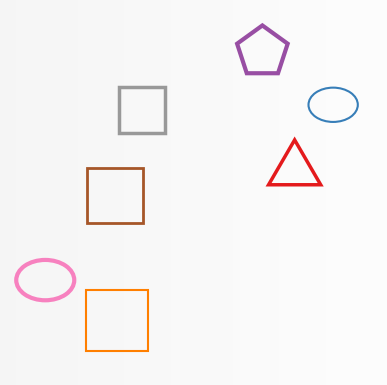[{"shape": "triangle", "thickness": 2.5, "radius": 0.39, "center": [0.76, 0.559]}, {"shape": "oval", "thickness": 1.5, "radius": 0.32, "center": [0.86, 0.728]}, {"shape": "pentagon", "thickness": 3, "radius": 0.34, "center": [0.677, 0.865]}, {"shape": "square", "thickness": 1.5, "radius": 0.4, "center": [0.302, 0.168]}, {"shape": "square", "thickness": 2, "radius": 0.36, "center": [0.297, 0.491]}, {"shape": "oval", "thickness": 3, "radius": 0.37, "center": [0.117, 0.272]}, {"shape": "square", "thickness": 2.5, "radius": 0.3, "center": [0.367, 0.714]}]